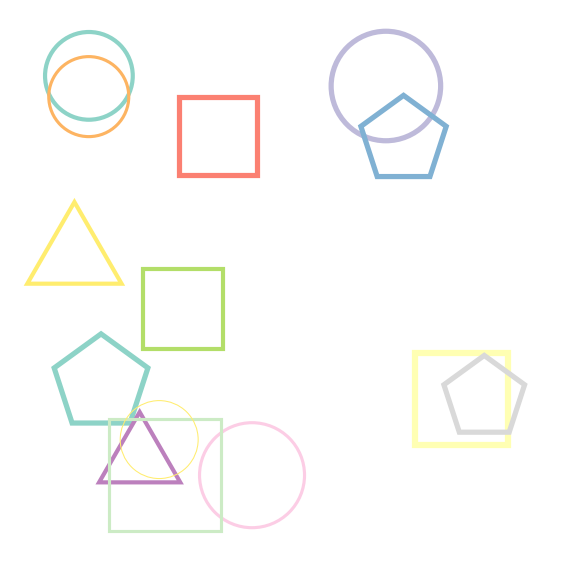[{"shape": "circle", "thickness": 2, "radius": 0.38, "center": [0.154, 0.868]}, {"shape": "pentagon", "thickness": 2.5, "radius": 0.43, "center": [0.175, 0.336]}, {"shape": "square", "thickness": 3, "radius": 0.4, "center": [0.799, 0.308]}, {"shape": "circle", "thickness": 2.5, "radius": 0.47, "center": [0.668, 0.85]}, {"shape": "square", "thickness": 2.5, "radius": 0.34, "center": [0.378, 0.764]}, {"shape": "pentagon", "thickness": 2.5, "radius": 0.39, "center": [0.699, 0.756]}, {"shape": "circle", "thickness": 1.5, "radius": 0.35, "center": [0.154, 0.832]}, {"shape": "square", "thickness": 2, "radius": 0.35, "center": [0.316, 0.464]}, {"shape": "circle", "thickness": 1.5, "radius": 0.45, "center": [0.436, 0.176]}, {"shape": "pentagon", "thickness": 2.5, "radius": 0.37, "center": [0.839, 0.31]}, {"shape": "triangle", "thickness": 2, "radius": 0.41, "center": [0.242, 0.204]}, {"shape": "square", "thickness": 1.5, "radius": 0.49, "center": [0.286, 0.176]}, {"shape": "triangle", "thickness": 2, "radius": 0.47, "center": [0.129, 0.555]}, {"shape": "circle", "thickness": 0.5, "radius": 0.34, "center": [0.276, 0.238]}]